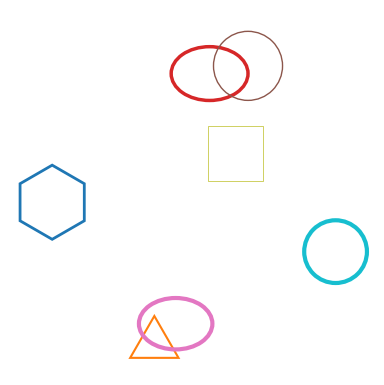[{"shape": "hexagon", "thickness": 2, "radius": 0.48, "center": [0.136, 0.475]}, {"shape": "triangle", "thickness": 1.5, "radius": 0.36, "center": [0.401, 0.107]}, {"shape": "oval", "thickness": 2.5, "radius": 0.5, "center": [0.544, 0.809]}, {"shape": "circle", "thickness": 1, "radius": 0.45, "center": [0.644, 0.829]}, {"shape": "oval", "thickness": 3, "radius": 0.48, "center": [0.456, 0.159]}, {"shape": "square", "thickness": 0.5, "radius": 0.36, "center": [0.612, 0.602]}, {"shape": "circle", "thickness": 3, "radius": 0.41, "center": [0.872, 0.346]}]